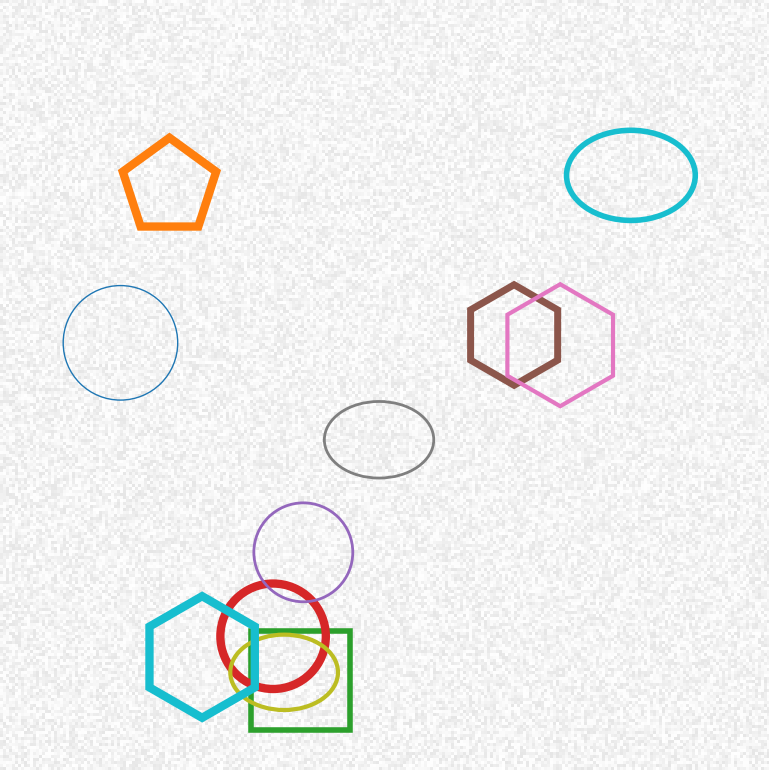[{"shape": "circle", "thickness": 0.5, "radius": 0.37, "center": [0.156, 0.555]}, {"shape": "pentagon", "thickness": 3, "radius": 0.32, "center": [0.22, 0.757]}, {"shape": "square", "thickness": 2, "radius": 0.32, "center": [0.391, 0.116]}, {"shape": "circle", "thickness": 3, "radius": 0.34, "center": [0.355, 0.174]}, {"shape": "circle", "thickness": 1, "radius": 0.32, "center": [0.394, 0.283]}, {"shape": "hexagon", "thickness": 2.5, "radius": 0.33, "center": [0.668, 0.565]}, {"shape": "hexagon", "thickness": 1.5, "radius": 0.4, "center": [0.728, 0.552]}, {"shape": "oval", "thickness": 1, "radius": 0.36, "center": [0.492, 0.429]}, {"shape": "oval", "thickness": 1.5, "radius": 0.35, "center": [0.369, 0.127]}, {"shape": "oval", "thickness": 2, "radius": 0.42, "center": [0.819, 0.772]}, {"shape": "hexagon", "thickness": 3, "radius": 0.39, "center": [0.263, 0.147]}]